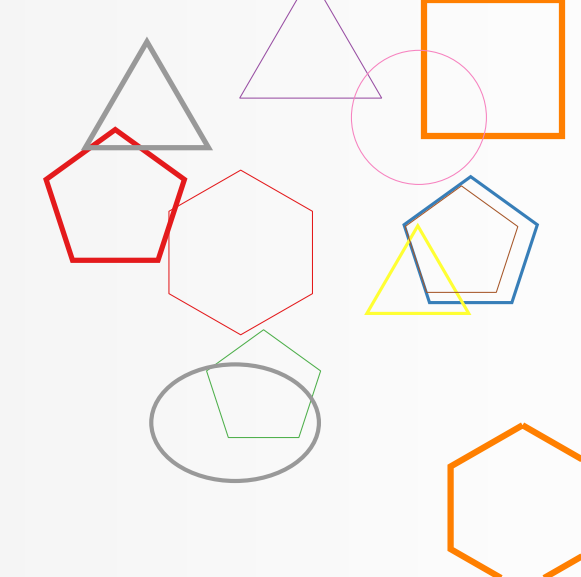[{"shape": "hexagon", "thickness": 0.5, "radius": 0.71, "center": [0.414, 0.562]}, {"shape": "pentagon", "thickness": 2.5, "radius": 0.63, "center": [0.198, 0.65]}, {"shape": "pentagon", "thickness": 1.5, "radius": 0.6, "center": [0.81, 0.573]}, {"shape": "pentagon", "thickness": 0.5, "radius": 0.52, "center": [0.453, 0.325]}, {"shape": "triangle", "thickness": 0.5, "radius": 0.71, "center": [0.535, 0.9]}, {"shape": "hexagon", "thickness": 3, "radius": 0.71, "center": [0.899, 0.12]}, {"shape": "square", "thickness": 3, "radius": 0.59, "center": [0.848, 0.881]}, {"shape": "triangle", "thickness": 1.5, "radius": 0.51, "center": [0.719, 0.507]}, {"shape": "pentagon", "thickness": 0.5, "radius": 0.51, "center": [0.794, 0.575]}, {"shape": "circle", "thickness": 0.5, "radius": 0.58, "center": [0.721, 0.796]}, {"shape": "oval", "thickness": 2, "radius": 0.72, "center": [0.404, 0.267]}, {"shape": "triangle", "thickness": 2.5, "radius": 0.61, "center": [0.253, 0.805]}]